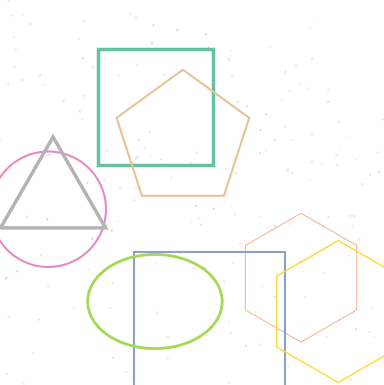[{"shape": "square", "thickness": 2.5, "radius": 0.75, "center": [0.404, 0.722]}, {"shape": "hexagon", "thickness": 0.5, "radius": 0.84, "center": [0.782, 0.279]}, {"shape": "square", "thickness": 1.5, "radius": 0.98, "center": [0.544, 0.149]}, {"shape": "circle", "thickness": 1.5, "radius": 0.75, "center": [0.125, 0.456]}, {"shape": "oval", "thickness": 2, "radius": 0.87, "center": [0.402, 0.217]}, {"shape": "hexagon", "thickness": 1, "radius": 0.92, "center": [0.879, 0.191]}, {"shape": "pentagon", "thickness": 1.5, "radius": 0.91, "center": [0.475, 0.638]}, {"shape": "triangle", "thickness": 2.5, "radius": 0.79, "center": [0.138, 0.487]}]